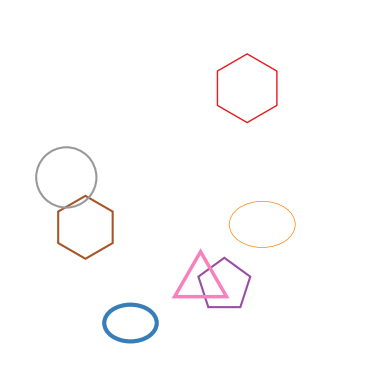[{"shape": "hexagon", "thickness": 1, "radius": 0.45, "center": [0.642, 0.771]}, {"shape": "oval", "thickness": 3, "radius": 0.34, "center": [0.339, 0.161]}, {"shape": "pentagon", "thickness": 1.5, "radius": 0.35, "center": [0.583, 0.26]}, {"shape": "oval", "thickness": 0.5, "radius": 0.43, "center": [0.681, 0.417]}, {"shape": "hexagon", "thickness": 1.5, "radius": 0.41, "center": [0.222, 0.41]}, {"shape": "triangle", "thickness": 2.5, "radius": 0.39, "center": [0.521, 0.268]}, {"shape": "circle", "thickness": 1.5, "radius": 0.39, "center": [0.172, 0.539]}]